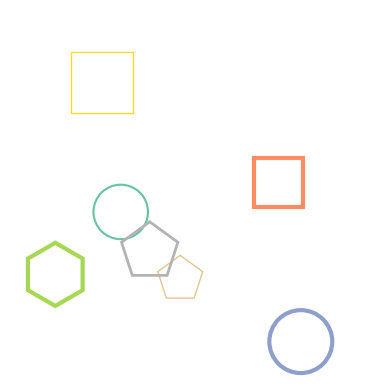[{"shape": "circle", "thickness": 1.5, "radius": 0.35, "center": [0.314, 0.45]}, {"shape": "square", "thickness": 3, "radius": 0.32, "center": [0.723, 0.526]}, {"shape": "circle", "thickness": 3, "radius": 0.41, "center": [0.781, 0.113]}, {"shape": "hexagon", "thickness": 3, "radius": 0.41, "center": [0.144, 0.287]}, {"shape": "square", "thickness": 1, "radius": 0.4, "center": [0.264, 0.786]}, {"shape": "pentagon", "thickness": 1, "radius": 0.31, "center": [0.468, 0.275]}, {"shape": "pentagon", "thickness": 2, "radius": 0.38, "center": [0.389, 0.347]}]